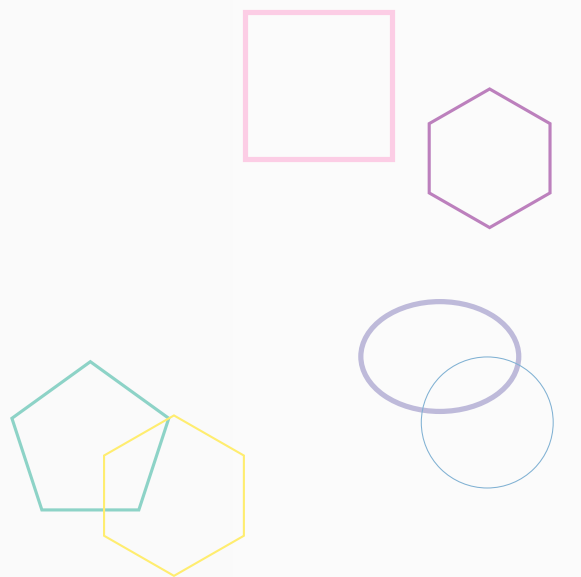[{"shape": "pentagon", "thickness": 1.5, "radius": 0.71, "center": [0.155, 0.231]}, {"shape": "oval", "thickness": 2.5, "radius": 0.68, "center": [0.757, 0.382]}, {"shape": "circle", "thickness": 0.5, "radius": 0.57, "center": [0.838, 0.268]}, {"shape": "square", "thickness": 2.5, "radius": 0.63, "center": [0.548, 0.852]}, {"shape": "hexagon", "thickness": 1.5, "radius": 0.6, "center": [0.842, 0.725]}, {"shape": "hexagon", "thickness": 1, "radius": 0.69, "center": [0.299, 0.141]}]